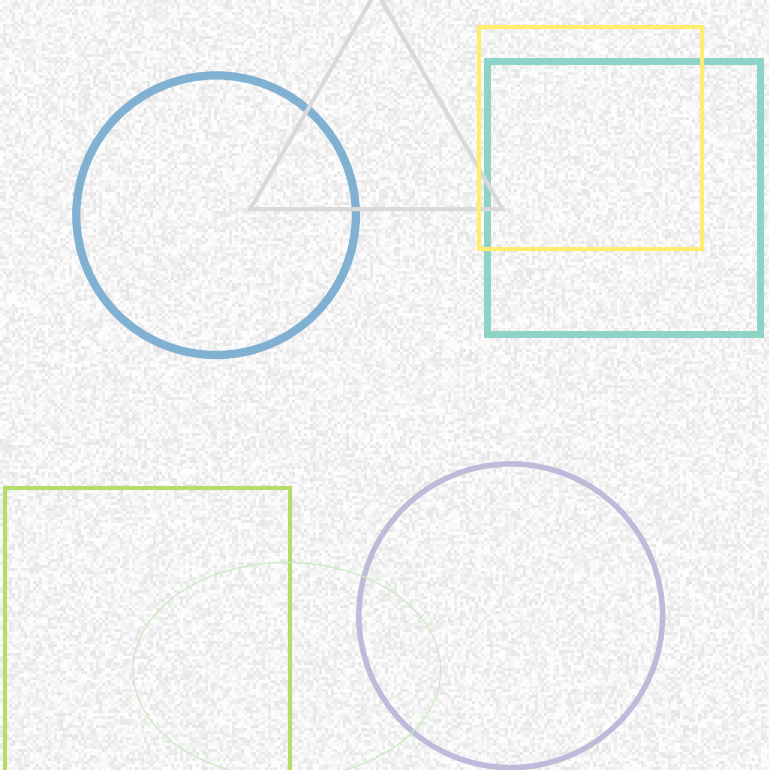[{"shape": "square", "thickness": 2.5, "radius": 0.89, "center": [0.81, 0.744]}, {"shape": "circle", "thickness": 2, "radius": 0.99, "center": [0.663, 0.2]}, {"shape": "circle", "thickness": 3, "radius": 0.91, "center": [0.281, 0.721]}, {"shape": "square", "thickness": 1.5, "radius": 0.93, "center": [0.191, 0.181]}, {"shape": "triangle", "thickness": 1.5, "radius": 0.95, "center": [0.489, 0.823]}, {"shape": "oval", "thickness": 0.5, "radius": 1.0, "center": [0.372, 0.13]}, {"shape": "square", "thickness": 1.5, "radius": 0.72, "center": [0.767, 0.821]}]